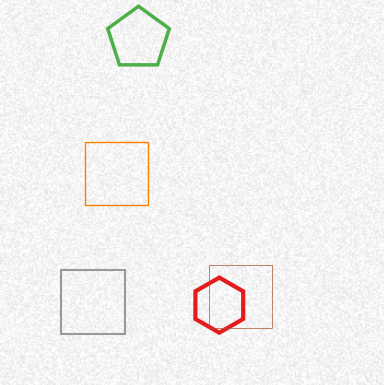[{"shape": "hexagon", "thickness": 3, "radius": 0.36, "center": [0.57, 0.207]}, {"shape": "pentagon", "thickness": 2.5, "radius": 0.42, "center": [0.36, 0.9]}, {"shape": "square", "thickness": 1, "radius": 0.41, "center": [0.303, 0.549]}, {"shape": "square", "thickness": 0.5, "radius": 0.41, "center": [0.625, 0.229]}, {"shape": "square", "thickness": 1.5, "radius": 0.42, "center": [0.242, 0.216]}]